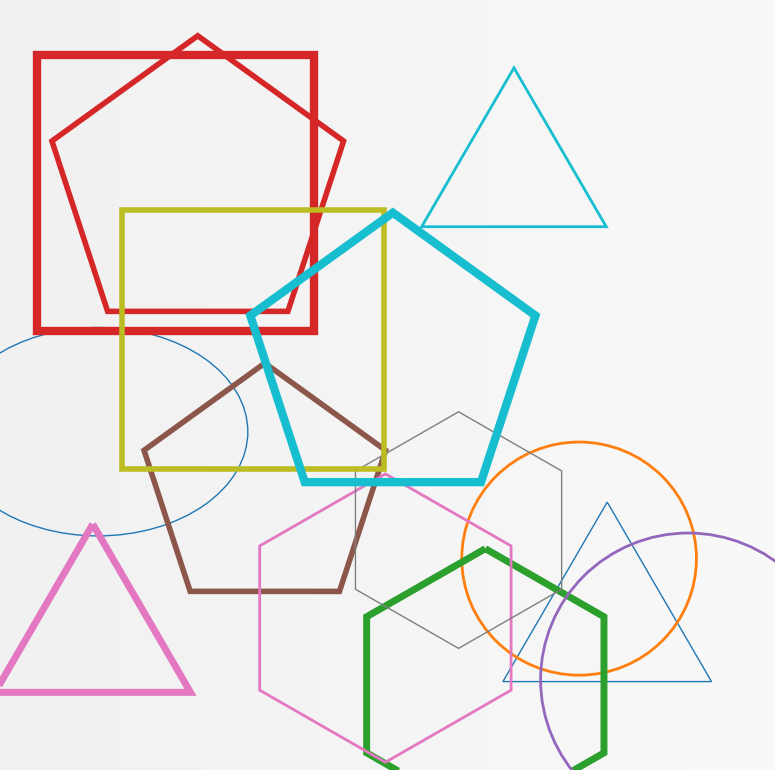[{"shape": "oval", "thickness": 0.5, "radius": 0.97, "center": [0.126, 0.439]}, {"shape": "triangle", "thickness": 0.5, "radius": 0.78, "center": [0.784, 0.193]}, {"shape": "circle", "thickness": 1, "radius": 0.76, "center": [0.747, 0.275]}, {"shape": "hexagon", "thickness": 2.5, "radius": 0.88, "center": [0.626, 0.111]}, {"shape": "pentagon", "thickness": 2, "radius": 0.99, "center": [0.255, 0.756]}, {"shape": "square", "thickness": 3, "radius": 0.9, "center": [0.227, 0.749]}, {"shape": "circle", "thickness": 1, "radius": 0.95, "center": [0.888, 0.117]}, {"shape": "pentagon", "thickness": 2, "radius": 0.82, "center": [0.342, 0.365]}, {"shape": "triangle", "thickness": 2.5, "radius": 0.73, "center": [0.12, 0.174]}, {"shape": "hexagon", "thickness": 1, "radius": 0.94, "center": [0.497, 0.197]}, {"shape": "hexagon", "thickness": 0.5, "radius": 0.77, "center": [0.592, 0.312]}, {"shape": "square", "thickness": 2, "radius": 0.84, "center": [0.326, 0.559]}, {"shape": "pentagon", "thickness": 3, "radius": 0.97, "center": [0.507, 0.53]}, {"shape": "triangle", "thickness": 1, "radius": 0.69, "center": [0.663, 0.774]}]